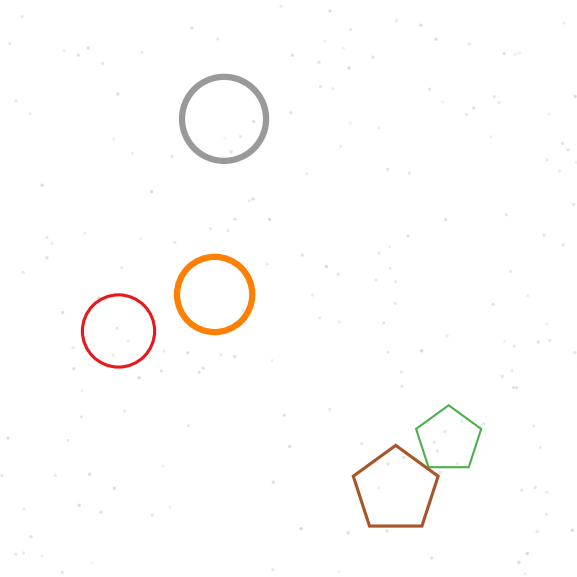[{"shape": "circle", "thickness": 1.5, "radius": 0.31, "center": [0.205, 0.426]}, {"shape": "pentagon", "thickness": 1, "radius": 0.3, "center": [0.777, 0.238]}, {"shape": "circle", "thickness": 3, "radius": 0.33, "center": [0.372, 0.489]}, {"shape": "pentagon", "thickness": 1.5, "radius": 0.39, "center": [0.685, 0.151]}, {"shape": "circle", "thickness": 3, "radius": 0.36, "center": [0.388, 0.793]}]